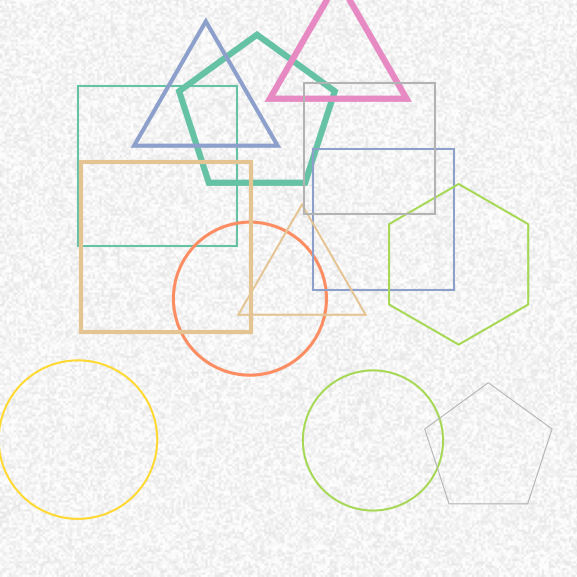[{"shape": "pentagon", "thickness": 3, "radius": 0.71, "center": [0.445, 0.797]}, {"shape": "square", "thickness": 1, "radius": 0.69, "center": [0.273, 0.712]}, {"shape": "circle", "thickness": 1.5, "radius": 0.66, "center": [0.433, 0.482]}, {"shape": "triangle", "thickness": 2, "radius": 0.72, "center": [0.356, 0.819]}, {"shape": "square", "thickness": 1, "radius": 0.61, "center": [0.664, 0.619]}, {"shape": "triangle", "thickness": 3, "radius": 0.68, "center": [0.586, 0.897]}, {"shape": "circle", "thickness": 1, "radius": 0.61, "center": [0.646, 0.236]}, {"shape": "hexagon", "thickness": 1, "radius": 0.7, "center": [0.794, 0.541]}, {"shape": "circle", "thickness": 1, "radius": 0.69, "center": [0.135, 0.238]}, {"shape": "triangle", "thickness": 1, "radius": 0.64, "center": [0.523, 0.518]}, {"shape": "square", "thickness": 2, "radius": 0.74, "center": [0.288, 0.571]}, {"shape": "square", "thickness": 1, "radius": 0.57, "center": [0.64, 0.743]}, {"shape": "pentagon", "thickness": 0.5, "radius": 0.58, "center": [0.846, 0.22]}]